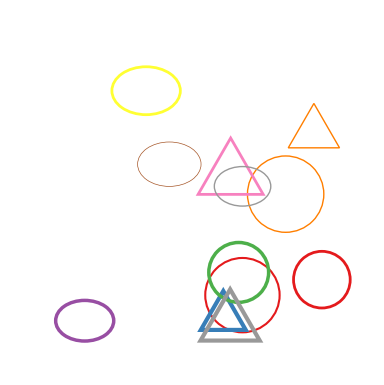[{"shape": "circle", "thickness": 1.5, "radius": 0.48, "center": [0.63, 0.233]}, {"shape": "circle", "thickness": 2, "radius": 0.37, "center": [0.836, 0.274]}, {"shape": "triangle", "thickness": 3, "radius": 0.34, "center": [0.58, 0.177]}, {"shape": "circle", "thickness": 2.5, "radius": 0.39, "center": [0.62, 0.292]}, {"shape": "oval", "thickness": 2.5, "radius": 0.38, "center": [0.22, 0.167]}, {"shape": "circle", "thickness": 1, "radius": 0.5, "center": [0.742, 0.496]}, {"shape": "triangle", "thickness": 1, "radius": 0.38, "center": [0.815, 0.654]}, {"shape": "oval", "thickness": 2, "radius": 0.44, "center": [0.38, 0.764]}, {"shape": "oval", "thickness": 0.5, "radius": 0.41, "center": [0.44, 0.574]}, {"shape": "triangle", "thickness": 2, "radius": 0.49, "center": [0.599, 0.544]}, {"shape": "oval", "thickness": 1, "radius": 0.37, "center": [0.63, 0.516]}, {"shape": "triangle", "thickness": 3, "radius": 0.44, "center": [0.598, 0.16]}]